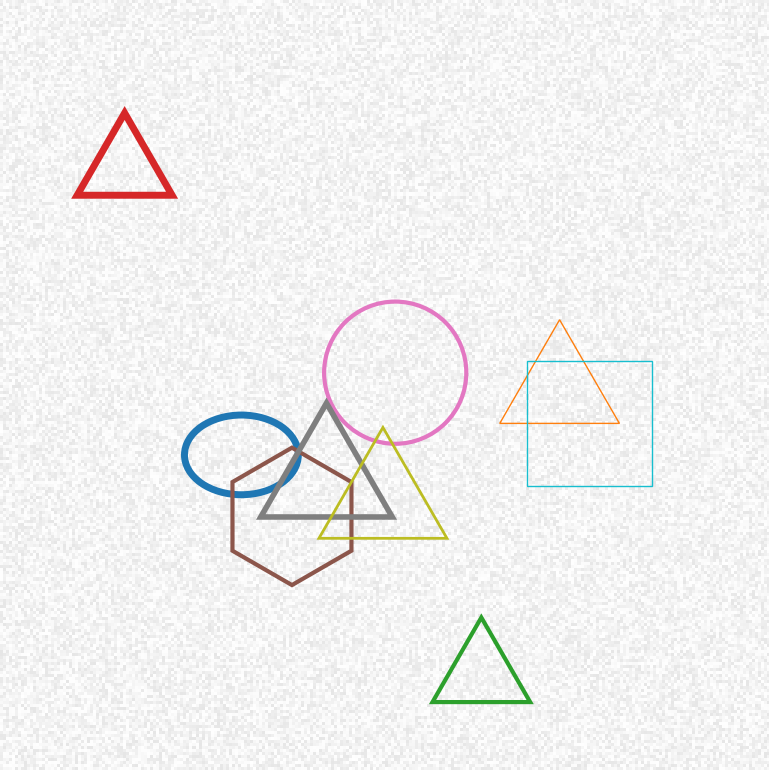[{"shape": "oval", "thickness": 2.5, "radius": 0.37, "center": [0.314, 0.409]}, {"shape": "triangle", "thickness": 0.5, "radius": 0.45, "center": [0.727, 0.495]}, {"shape": "triangle", "thickness": 1.5, "radius": 0.37, "center": [0.625, 0.125]}, {"shape": "triangle", "thickness": 2.5, "radius": 0.36, "center": [0.162, 0.782]}, {"shape": "hexagon", "thickness": 1.5, "radius": 0.45, "center": [0.379, 0.329]}, {"shape": "circle", "thickness": 1.5, "radius": 0.46, "center": [0.513, 0.516]}, {"shape": "triangle", "thickness": 2, "radius": 0.49, "center": [0.424, 0.378]}, {"shape": "triangle", "thickness": 1, "radius": 0.48, "center": [0.497, 0.349]}, {"shape": "square", "thickness": 0.5, "radius": 0.4, "center": [0.766, 0.45]}]